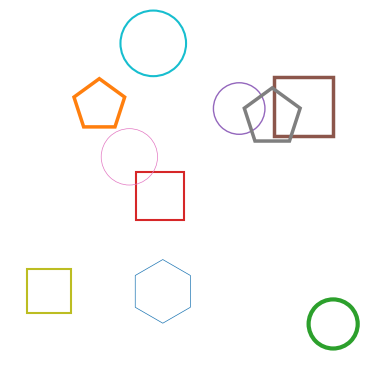[{"shape": "hexagon", "thickness": 0.5, "radius": 0.41, "center": [0.423, 0.243]}, {"shape": "pentagon", "thickness": 2.5, "radius": 0.35, "center": [0.258, 0.726]}, {"shape": "circle", "thickness": 3, "radius": 0.32, "center": [0.865, 0.159]}, {"shape": "square", "thickness": 1.5, "radius": 0.31, "center": [0.416, 0.491]}, {"shape": "circle", "thickness": 1, "radius": 0.33, "center": [0.621, 0.718]}, {"shape": "square", "thickness": 2.5, "radius": 0.38, "center": [0.788, 0.723]}, {"shape": "circle", "thickness": 0.5, "radius": 0.37, "center": [0.336, 0.593]}, {"shape": "pentagon", "thickness": 2.5, "radius": 0.38, "center": [0.707, 0.695]}, {"shape": "square", "thickness": 1.5, "radius": 0.29, "center": [0.128, 0.244]}, {"shape": "circle", "thickness": 1.5, "radius": 0.43, "center": [0.398, 0.887]}]